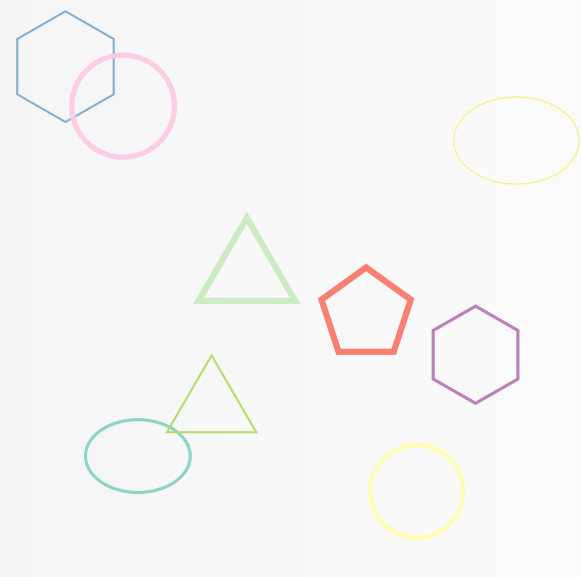[{"shape": "oval", "thickness": 1.5, "radius": 0.45, "center": [0.237, 0.209]}, {"shape": "circle", "thickness": 2, "radius": 0.4, "center": [0.717, 0.148]}, {"shape": "pentagon", "thickness": 3, "radius": 0.4, "center": [0.63, 0.455]}, {"shape": "hexagon", "thickness": 1, "radius": 0.48, "center": [0.113, 0.884]}, {"shape": "triangle", "thickness": 1, "radius": 0.44, "center": [0.364, 0.295]}, {"shape": "circle", "thickness": 2.5, "radius": 0.44, "center": [0.212, 0.815]}, {"shape": "hexagon", "thickness": 1.5, "radius": 0.42, "center": [0.818, 0.385]}, {"shape": "triangle", "thickness": 3, "radius": 0.48, "center": [0.425, 0.526]}, {"shape": "oval", "thickness": 0.5, "radius": 0.54, "center": [0.888, 0.756]}]